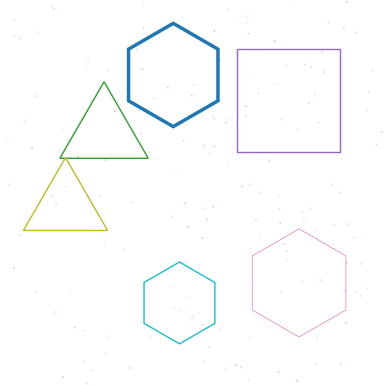[{"shape": "hexagon", "thickness": 2.5, "radius": 0.67, "center": [0.45, 0.805]}, {"shape": "triangle", "thickness": 1, "radius": 0.66, "center": [0.27, 0.655]}, {"shape": "square", "thickness": 1, "radius": 0.67, "center": [0.75, 0.738]}, {"shape": "hexagon", "thickness": 0.5, "radius": 0.7, "center": [0.777, 0.265]}, {"shape": "triangle", "thickness": 1, "radius": 0.63, "center": [0.17, 0.464]}, {"shape": "hexagon", "thickness": 1, "radius": 0.53, "center": [0.466, 0.213]}]